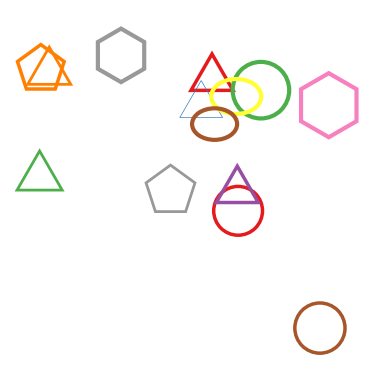[{"shape": "triangle", "thickness": 2.5, "radius": 0.31, "center": [0.551, 0.797]}, {"shape": "circle", "thickness": 2.5, "radius": 0.32, "center": [0.618, 0.452]}, {"shape": "triangle", "thickness": 0.5, "radius": 0.32, "center": [0.523, 0.727]}, {"shape": "triangle", "thickness": 2, "radius": 0.34, "center": [0.103, 0.54]}, {"shape": "circle", "thickness": 3, "radius": 0.37, "center": [0.678, 0.766]}, {"shape": "triangle", "thickness": 2.5, "radius": 0.31, "center": [0.616, 0.505]}, {"shape": "triangle", "thickness": 2, "radius": 0.32, "center": [0.128, 0.813]}, {"shape": "pentagon", "thickness": 2.5, "radius": 0.32, "center": [0.106, 0.82]}, {"shape": "oval", "thickness": 3, "radius": 0.32, "center": [0.614, 0.749]}, {"shape": "oval", "thickness": 3, "radius": 0.29, "center": [0.557, 0.678]}, {"shape": "circle", "thickness": 2.5, "radius": 0.33, "center": [0.831, 0.148]}, {"shape": "hexagon", "thickness": 3, "radius": 0.42, "center": [0.854, 0.727]}, {"shape": "pentagon", "thickness": 2, "radius": 0.33, "center": [0.443, 0.504]}, {"shape": "hexagon", "thickness": 3, "radius": 0.35, "center": [0.314, 0.856]}]